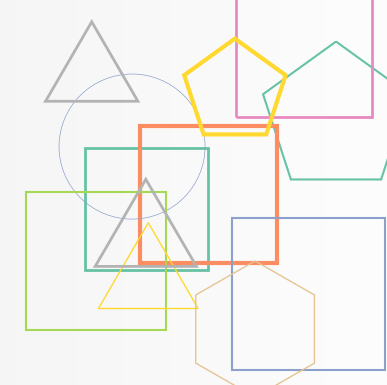[{"shape": "square", "thickness": 2, "radius": 0.79, "center": [0.379, 0.457]}, {"shape": "pentagon", "thickness": 1.5, "radius": 0.99, "center": [0.867, 0.694]}, {"shape": "square", "thickness": 3, "radius": 0.89, "center": [0.539, 0.494]}, {"shape": "circle", "thickness": 0.5, "radius": 0.94, "center": [0.341, 0.619]}, {"shape": "square", "thickness": 1.5, "radius": 0.99, "center": [0.795, 0.236]}, {"shape": "square", "thickness": 2, "radius": 0.88, "center": [0.784, 0.873]}, {"shape": "square", "thickness": 1.5, "radius": 0.9, "center": [0.247, 0.322]}, {"shape": "triangle", "thickness": 1, "radius": 0.74, "center": [0.383, 0.273]}, {"shape": "pentagon", "thickness": 3, "radius": 0.69, "center": [0.606, 0.762]}, {"shape": "hexagon", "thickness": 1, "radius": 0.88, "center": [0.658, 0.145]}, {"shape": "triangle", "thickness": 2, "radius": 0.75, "center": [0.376, 0.383]}, {"shape": "triangle", "thickness": 2, "radius": 0.69, "center": [0.237, 0.806]}]